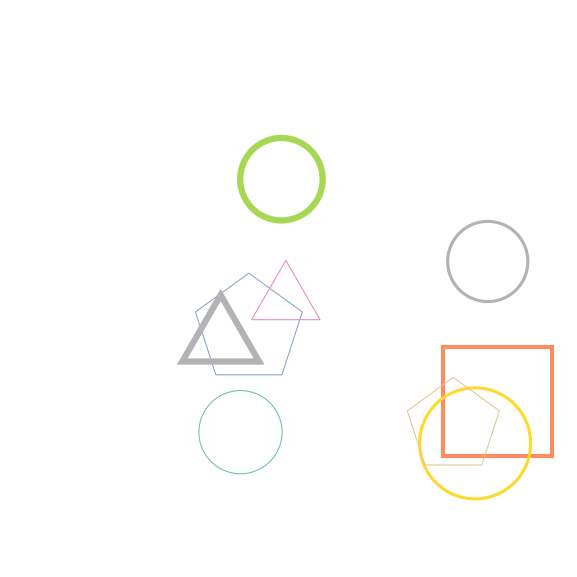[{"shape": "circle", "thickness": 0.5, "radius": 0.36, "center": [0.416, 0.251]}, {"shape": "square", "thickness": 2, "radius": 0.47, "center": [0.861, 0.304]}, {"shape": "pentagon", "thickness": 0.5, "radius": 0.49, "center": [0.431, 0.429]}, {"shape": "triangle", "thickness": 0.5, "radius": 0.34, "center": [0.495, 0.48]}, {"shape": "circle", "thickness": 3, "radius": 0.36, "center": [0.487, 0.689]}, {"shape": "circle", "thickness": 1.5, "radius": 0.48, "center": [0.823, 0.231]}, {"shape": "pentagon", "thickness": 0.5, "radius": 0.42, "center": [0.785, 0.262]}, {"shape": "triangle", "thickness": 3, "radius": 0.38, "center": [0.382, 0.412]}, {"shape": "circle", "thickness": 1.5, "radius": 0.35, "center": [0.845, 0.546]}]